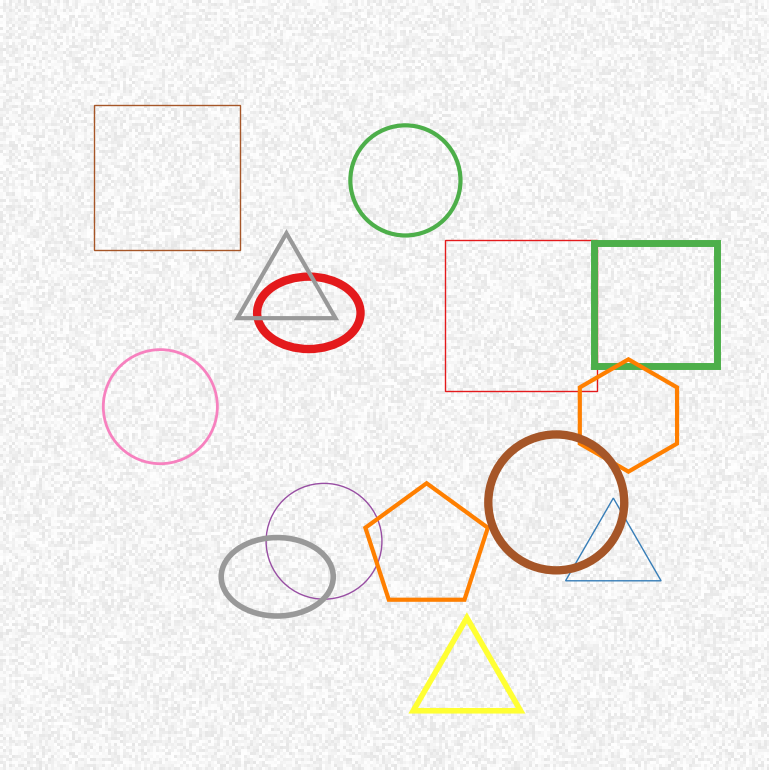[{"shape": "square", "thickness": 0.5, "radius": 0.49, "center": [0.677, 0.59]}, {"shape": "oval", "thickness": 3, "radius": 0.34, "center": [0.401, 0.594]}, {"shape": "triangle", "thickness": 0.5, "radius": 0.36, "center": [0.797, 0.282]}, {"shape": "square", "thickness": 2.5, "radius": 0.4, "center": [0.852, 0.605]}, {"shape": "circle", "thickness": 1.5, "radius": 0.36, "center": [0.527, 0.766]}, {"shape": "circle", "thickness": 0.5, "radius": 0.38, "center": [0.421, 0.297]}, {"shape": "hexagon", "thickness": 1.5, "radius": 0.36, "center": [0.816, 0.46]}, {"shape": "pentagon", "thickness": 1.5, "radius": 0.42, "center": [0.554, 0.289]}, {"shape": "triangle", "thickness": 2, "radius": 0.4, "center": [0.606, 0.117]}, {"shape": "circle", "thickness": 3, "radius": 0.44, "center": [0.722, 0.348]}, {"shape": "square", "thickness": 0.5, "radius": 0.47, "center": [0.217, 0.77]}, {"shape": "circle", "thickness": 1, "radius": 0.37, "center": [0.208, 0.472]}, {"shape": "oval", "thickness": 2, "radius": 0.36, "center": [0.36, 0.251]}, {"shape": "triangle", "thickness": 1.5, "radius": 0.37, "center": [0.372, 0.624]}]